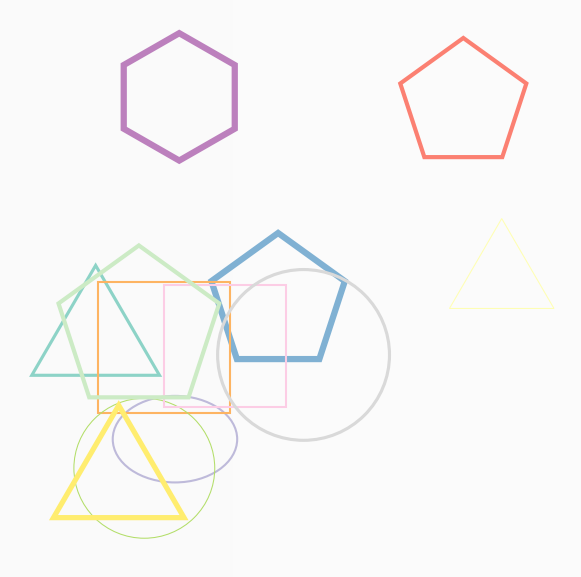[{"shape": "triangle", "thickness": 1.5, "radius": 0.63, "center": [0.165, 0.413]}, {"shape": "triangle", "thickness": 0.5, "radius": 0.52, "center": [0.863, 0.517]}, {"shape": "oval", "thickness": 1, "radius": 0.54, "center": [0.301, 0.239]}, {"shape": "pentagon", "thickness": 2, "radius": 0.57, "center": [0.797, 0.819]}, {"shape": "pentagon", "thickness": 3, "radius": 0.6, "center": [0.478, 0.475]}, {"shape": "square", "thickness": 1, "radius": 0.57, "center": [0.282, 0.398]}, {"shape": "circle", "thickness": 0.5, "radius": 0.61, "center": [0.248, 0.188]}, {"shape": "square", "thickness": 1, "radius": 0.53, "center": [0.387, 0.4]}, {"shape": "circle", "thickness": 1.5, "radius": 0.74, "center": [0.522, 0.385]}, {"shape": "hexagon", "thickness": 3, "radius": 0.55, "center": [0.308, 0.831]}, {"shape": "pentagon", "thickness": 2, "radius": 0.73, "center": [0.239, 0.429]}, {"shape": "triangle", "thickness": 2.5, "radius": 0.65, "center": [0.204, 0.168]}]